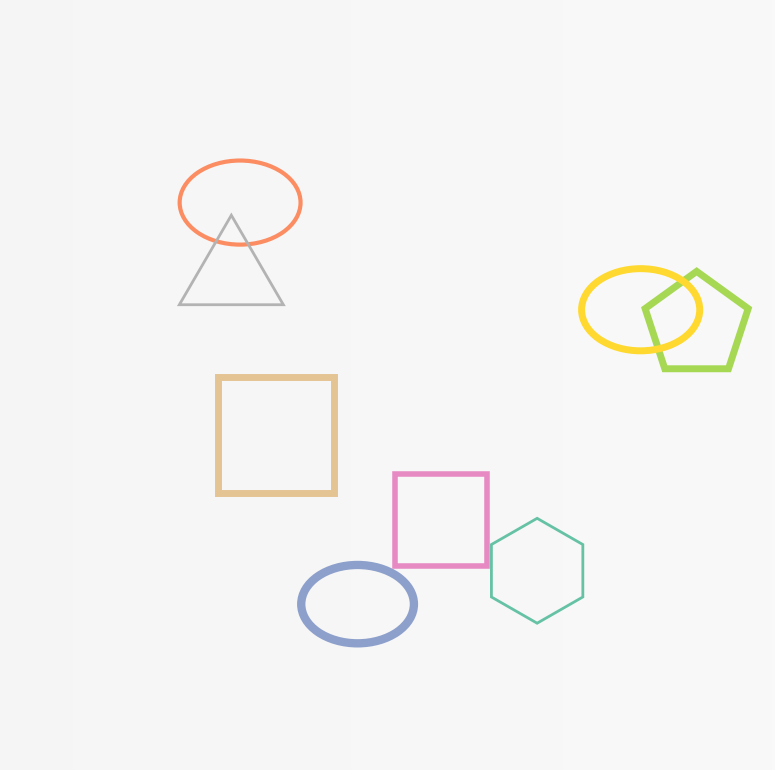[{"shape": "hexagon", "thickness": 1, "radius": 0.34, "center": [0.693, 0.259]}, {"shape": "oval", "thickness": 1.5, "radius": 0.39, "center": [0.31, 0.737]}, {"shape": "oval", "thickness": 3, "radius": 0.36, "center": [0.461, 0.215]}, {"shape": "square", "thickness": 2, "radius": 0.3, "center": [0.569, 0.325]}, {"shape": "pentagon", "thickness": 2.5, "radius": 0.35, "center": [0.899, 0.578]}, {"shape": "oval", "thickness": 2.5, "radius": 0.38, "center": [0.827, 0.598]}, {"shape": "square", "thickness": 2.5, "radius": 0.38, "center": [0.356, 0.435]}, {"shape": "triangle", "thickness": 1, "radius": 0.39, "center": [0.299, 0.643]}]